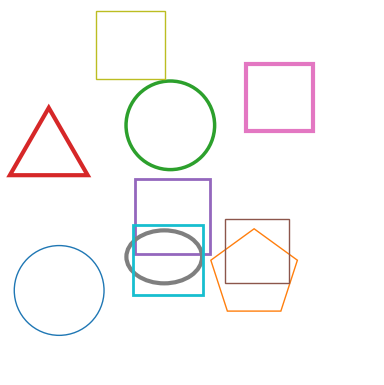[{"shape": "circle", "thickness": 1, "radius": 0.58, "center": [0.154, 0.246]}, {"shape": "pentagon", "thickness": 1, "radius": 0.59, "center": [0.66, 0.288]}, {"shape": "circle", "thickness": 2.5, "radius": 0.58, "center": [0.442, 0.675]}, {"shape": "triangle", "thickness": 3, "radius": 0.58, "center": [0.127, 0.603]}, {"shape": "square", "thickness": 2, "radius": 0.48, "center": [0.449, 0.437]}, {"shape": "square", "thickness": 1, "radius": 0.42, "center": [0.667, 0.347]}, {"shape": "square", "thickness": 3, "radius": 0.43, "center": [0.726, 0.747]}, {"shape": "oval", "thickness": 3, "radius": 0.49, "center": [0.427, 0.333]}, {"shape": "square", "thickness": 1, "radius": 0.44, "center": [0.339, 0.883]}, {"shape": "square", "thickness": 2, "radius": 0.45, "center": [0.437, 0.324]}]